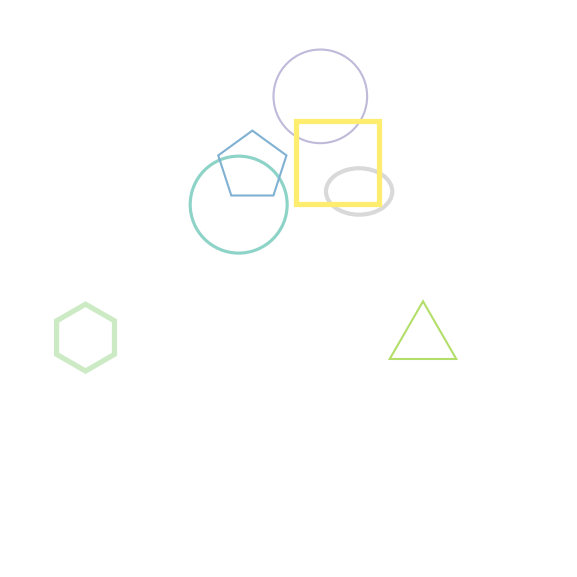[{"shape": "circle", "thickness": 1.5, "radius": 0.42, "center": [0.413, 0.645]}, {"shape": "circle", "thickness": 1, "radius": 0.41, "center": [0.555, 0.832]}, {"shape": "pentagon", "thickness": 1, "radius": 0.31, "center": [0.437, 0.711]}, {"shape": "triangle", "thickness": 1, "radius": 0.33, "center": [0.732, 0.411]}, {"shape": "oval", "thickness": 2, "radius": 0.29, "center": [0.622, 0.668]}, {"shape": "hexagon", "thickness": 2.5, "radius": 0.29, "center": [0.148, 0.415]}, {"shape": "square", "thickness": 2.5, "radius": 0.36, "center": [0.585, 0.717]}]